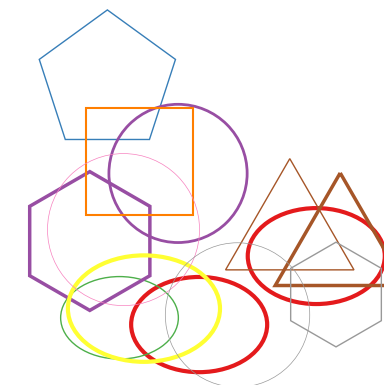[{"shape": "oval", "thickness": 3, "radius": 0.88, "center": [0.517, 0.157]}, {"shape": "oval", "thickness": 3, "radius": 0.89, "center": [0.821, 0.335]}, {"shape": "pentagon", "thickness": 1, "radius": 0.93, "center": [0.279, 0.788]}, {"shape": "oval", "thickness": 1, "radius": 0.76, "center": [0.31, 0.175]}, {"shape": "circle", "thickness": 2, "radius": 0.9, "center": [0.462, 0.55]}, {"shape": "hexagon", "thickness": 2.5, "radius": 0.9, "center": [0.233, 0.374]}, {"shape": "square", "thickness": 1.5, "radius": 0.7, "center": [0.362, 0.58]}, {"shape": "oval", "thickness": 3, "radius": 0.99, "center": [0.374, 0.198]}, {"shape": "triangle", "thickness": 1, "radius": 0.96, "center": [0.753, 0.395]}, {"shape": "triangle", "thickness": 2.5, "radius": 0.97, "center": [0.884, 0.356]}, {"shape": "circle", "thickness": 0.5, "radius": 0.99, "center": [0.321, 0.404]}, {"shape": "circle", "thickness": 0.5, "radius": 0.94, "center": [0.617, 0.182]}, {"shape": "hexagon", "thickness": 1, "radius": 0.68, "center": [0.873, 0.235]}]